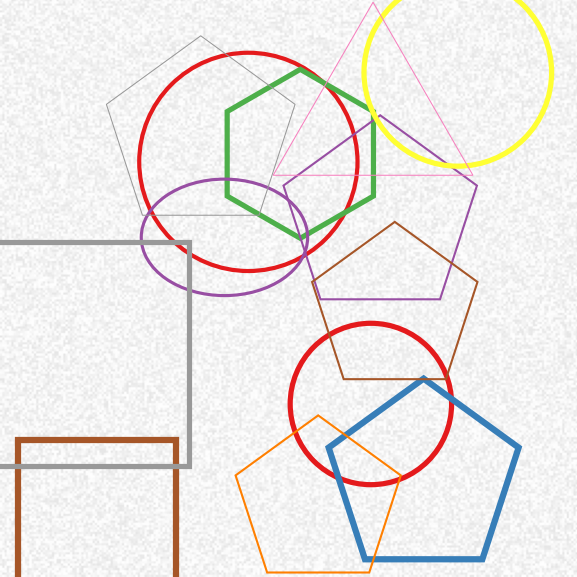[{"shape": "circle", "thickness": 2, "radius": 0.94, "center": [0.43, 0.719]}, {"shape": "circle", "thickness": 2.5, "radius": 0.7, "center": [0.642, 0.3]}, {"shape": "pentagon", "thickness": 3, "radius": 0.86, "center": [0.734, 0.171]}, {"shape": "hexagon", "thickness": 2.5, "radius": 0.73, "center": [0.52, 0.733]}, {"shape": "pentagon", "thickness": 1, "radius": 0.88, "center": [0.658, 0.623]}, {"shape": "oval", "thickness": 1.5, "radius": 0.72, "center": [0.389, 0.588]}, {"shape": "pentagon", "thickness": 1, "radius": 0.75, "center": [0.551, 0.129]}, {"shape": "circle", "thickness": 2.5, "radius": 0.81, "center": [0.793, 0.874]}, {"shape": "square", "thickness": 3, "radius": 0.68, "center": [0.168, 0.101]}, {"shape": "pentagon", "thickness": 1, "radius": 0.75, "center": [0.684, 0.464]}, {"shape": "triangle", "thickness": 0.5, "radius": 1.0, "center": [0.646, 0.796]}, {"shape": "square", "thickness": 2.5, "radius": 0.97, "center": [0.133, 0.387]}, {"shape": "pentagon", "thickness": 0.5, "radius": 0.86, "center": [0.348, 0.765]}]